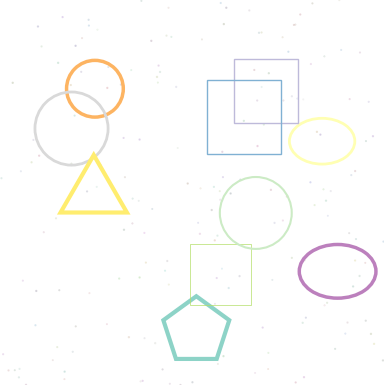[{"shape": "pentagon", "thickness": 3, "radius": 0.45, "center": [0.51, 0.141]}, {"shape": "oval", "thickness": 2, "radius": 0.42, "center": [0.837, 0.633]}, {"shape": "square", "thickness": 1, "radius": 0.42, "center": [0.69, 0.763]}, {"shape": "square", "thickness": 1, "radius": 0.48, "center": [0.633, 0.697]}, {"shape": "circle", "thickness": 2.5, "radius": 0.37, "center": [0.247, 0.77]}, {"shape": "square", "thickness": 0.5, "radius": 0.4, "center": [0.573, 0.288]}, {"shape": "circle", "thickness": 2, "radius": 0.47, "center": [0.186, 0.666]}, {"shape": "oval", "thickness": 2.5, "radius": 0.5, "center": [0.877, 0.295]}, {"shape": "circle", "thickness": 1.5, "radius": 0.47, "center": [0.664, 0.447]}, {"shape": "triangle", "thickness": 3, "radius": 0.5, "center": [0.243, 0.498]}]